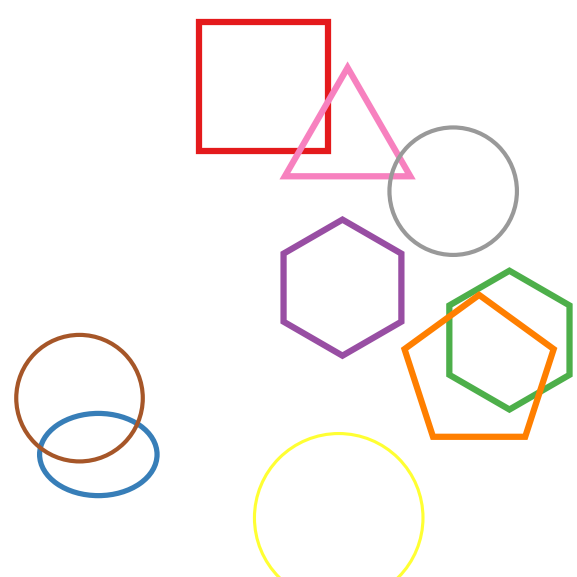[{"shape": "square", "thickness": 3, "radius": 0.56, "center": [0.456, 0.85]}, {"shape": "oval", "thickness": 2.5, "radius": 0.51, "center": [0.17, 0.212]}, {"shape": "hexagon", "thickness": 3, "radius": 0.6, "center": [0.882, 0.41]}, {"shape": "hexagon", "thickness": 3, "radius": 0.59, "center": [0.593, 0.501]}, {"shape": "pentagon", "thickness": 3, "radius": 0.68, "center": [0.83, 0.353]}, {"shape": "circle", "thickness": 1.5, "radius": 0.73, "center": [0.587, 0.103]}, {"shape": "circle", "thickness": 2, "radius": 0.55, "center": [0.138, 0.31]}, {"shape": "triangle", "thickness": 3, "radius": 0.63, "center": [0.602, 0.757]}, {"shape": "circle", "thickness": 2, "radius": 0.55, "center": [0.785, 0.668]}]